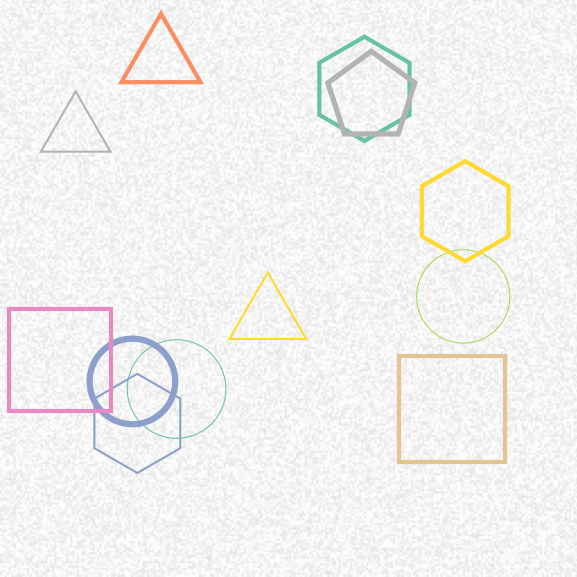[{"shape": "hexagon", "thickness": 2, "radius": 0.45, "center": [0.631, 0.845]}, {"shape": "circle", "thickness": 0.5, "radius": 0.43, "center": [0.306, 0.325]}, {"shape": "triangle", "thickness": 2, "radius": 0.4, "center": [0.279, 0.896]}, {"shape": "circle", "thickness": 3, "radius": 0.37, "center": [0.229, 0.339]}, {"shape": "hexagon", "thickness": 1, "radius": 0.43, "center": [0.238, 0.266]}, {"shape": "square", "thickness": 2, "radius": 0.44, "center": [0.104, 0.376]}, {"shape": "circle", "thickness": 0.5, "radius": 0.4, "center": [0.802, 0.486]}, {"shape": "triangle", "thickness": 1, "radius": 0.38, "center": [0.464, 0.45]}, {"shape": "hexagon", "thickness": 2, "radius": 0.43, "center": [0.806, 0.633]}, {"shape": "square", "thickness": 2, "radius": 0.46, "center": [0.783, 0.291]}, {"shape": "pentagon", "thickness": 2.5, "radius": 0.4, "center": [0.643, 0.831]}, {"shape": "triangle", "thickness": 1, "radius": 0.35, "center": [0.131, 0.771]}]